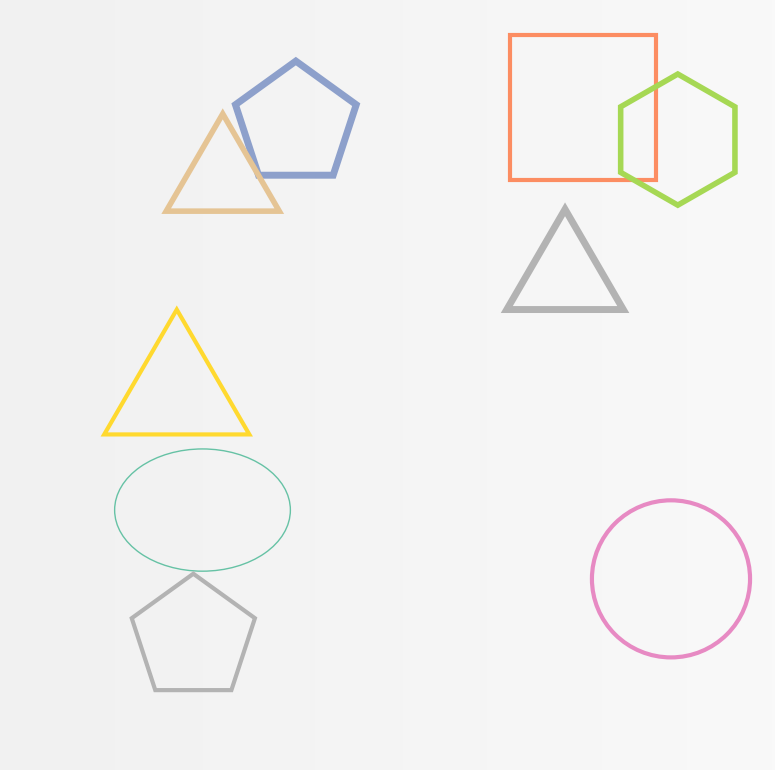[{"shape": "oval", "thickness": 0.5, "radius": 0.57, "center": [0.261, 0.338]}, {"shape": "square", "thickness": 1.5, "radius": 0.47, "center": [0.752, 0.86]}, {"shape": "pentagon", "thickness": 2.5, "radius": 0.41, "center": [0.382, 0.839]}, {"shape": "circle", "thickness": 1.5, "radius": 0.51, "center": [0.866, 0.248]}, {"shape": "hexagon", "thickness": 2, "radius": 0.43, "center": [0.875, 0.819]}, {"shape": "triangle", "thickness": 1.5, "radius": 0.54, "center": [0.228, 0.49]}, {"shape": "triangle", "thickness": 2, "radius": 0.42, "center": [0.287, 0.768]}, {"shape": "triangle", "thickness": 2.5, "radius": 0.43, "center": [0.729, 0.641]}, {"shape": "pentagon", "thickness": 1.5, "radius": 0.42, "center": [0.249, 0.171]}]